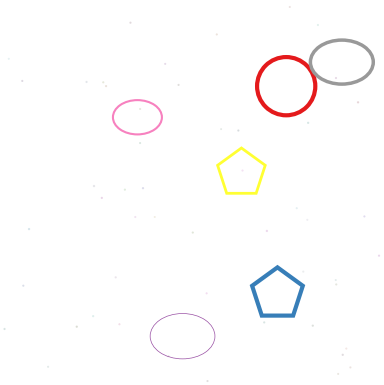[{"shape": "circle", "thickness": 3, "radius": 0.38, "center": [0.743, 0.776]}, {"shape": "pentagon", "thickness": 3, "radius": 0.35, "center": [0.721, 0.236]}, {"shape": "oval", "thickness": 0.5, "radius": 0.42, "center": [0.474, 0.127]}, {"shape": "pentagon", "thickness": 2, "radius": 0.33, "center": [0.627, 0.551]}, {"shape": "oval", "thickness": 1.5, "radius": 0.32, "center": [0.357, 0.695]}, {"shape": "oval", "thickness": 2.5, "radius": 0.41, "center": [0.888, 0.839]}]